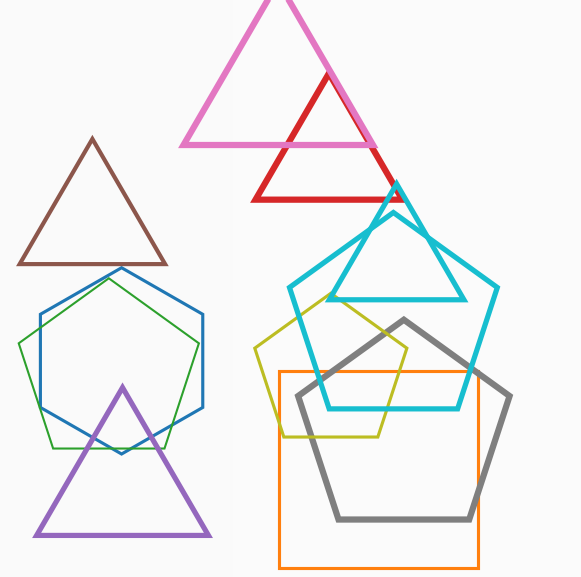[{"shape": "hexagon", "thickness": 1.5, "radius": 0.81, "center": [0.209, 0.374]}, {"shape": "square", "thickness": 1.5, "radius": 0.86, "center": [0.652, 0.186]}, {"shape": "pentagon", "thickness": 1, "radius": 0.81, "center": [0.187, 0.354]}, {"shape": "triangle", "thickness": 3, "radius": 0.73, "center": [0.566, 0.726]}, {"shape": "triangle", "thickness": 2.5, "radius": 0.85, "center": [0.211, 0.157]}, {"shape": "triangle", "thickness": 2, "radius": 0.72, "center": [0.159, 0.614]}, {"shape": "triangle", "thickness": 3, "radius": 0.94, "center": [0.479, 0.842]}, {"shape": "pentagon", "thickness": 3, "radius": 0.96, "center": [0.695, 0.254]}, {"shape": "pentagon", "thickness": 1.5, "radius": 0.69, "center": [0.569, 0.354]}, {"shape": "pentagon", "thickness": 2.5, "radius": 0.94, "center": [0.677, 0.443]}, {"shape": "triangle", "thickness": 2.5, "radius": 0.67, "center": [0.682, 0.547]}]